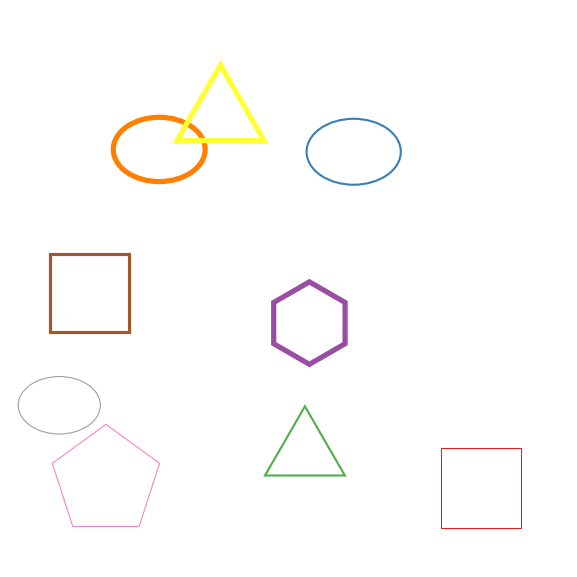[{"shape": "square", "thickness": 0.5, "radius": 0.35, "center": [0.833, 0.154]}, {"shape": "oval", "thickness": 1, "radius": 0.41, "center": [0.612, 0.736]}, {"shape": "triangle", "thickness": 1, "radius": 0.4, "center": [0.528, 0.216]}, {"shape": "hexagon", "thickness": 2.5, "radius": 0.36, "center": [0.536, 0.44]}, {"shape": "oval", "thickness": 2.5, "radius": 0.4, "center": [0.276, 0.74]}, {"shape": "triangle", "thickness": 2.5, "radius": 0.44, "center": [0.382, 0.799]}, {"shape": "square", "thickness": 1.5, "radius": 0.34, "center": [0.155, 0.492]}, {"shape": "pentagon", "thickness": 0.5, "radius": 0.49, "center": [0.183, 0.167]}, {"shape": "oval", "thickness": 0.5, "radius": 0.36, "center": [0.103, 0.297]}]